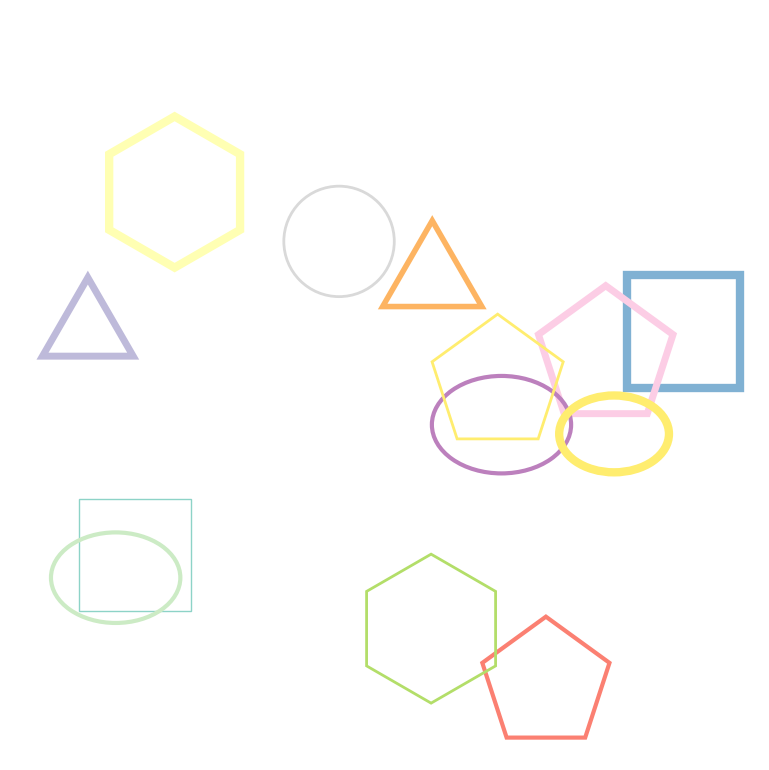[{"shape": "square", "thickness": 0.5, "radius": 0.36, "center": [0.176, 0.279]}, {"shape": "hexagon", "thickness": 3, "radius": 0.49, "center": [0.227, 0.751]}, {"shape": "triangle", "thickness": 2.5, "radius": 0.34, "center": [0.114, 0.571]}, {"shape": "pentagon", "thickness": 1.5, "radius": 0.43, "center": [0.709, 0.112]}, {"shape": "square", "thickness": 3, "radius": 0.37, "center": [0.888, 0.569]}, {"shape": "triangle", "thickness": 2, "radius": 0.37, "center": [0.561, 0.639]}, {"shape": "hexagon", "thickness": 1, "radius": 0.48, "center": [0.56, 0.184]}, {"shape": "pentagon", "thickness": 2.5, "radius": 0.46, "center": [0.787, 0.537]}, {"shape": "circle", "thickness": 1, "radius": 0.36, "center": [0.44, 0.686]}, {"shape": "oval", "thickness": 1.5, "radius": 0.45, "center": [0.651, 0.448]}, {"shape": "oval", "thickness": 1.5, "radius": 0.42, "center": [0.15, 0.25]}, {"shape": "pentagon", "thickness": 1, "radius": 0.45, "center": [0.646, 0.502]}, {"shape": "oval", "thickness": 3, "radius": 0.36, "center": [0.798, 0.436]}]